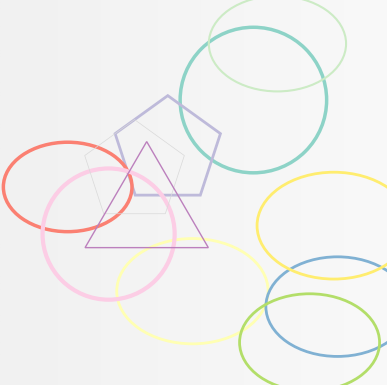[{"shape": "circle", "thickness": 2.5, "radius": 0.95, "center": [0.654, 0.74]}, {"shape": "oval", "thickness": 2, "radius": 0.98, "center": [0.497, 0.244]}, {"shape": "pentagon", "thickness": 2, "radius": 0.71, "center": [0.433, 0.609]}, {"shape": "oval", "thickness": 2.5, "radius": 0.83, "center": [0.175, 0.514]}, {"shape": "oval", "thickness": 2, "radius": 0.92, "center": [0.871, 0.204]}, {"shape": "oval", "thickness": 2, "radius": 0.9, "center": [0.799, 0.11]}, {"shape": "circle", "thickness": 3, "radius": 0.85, "center": [0.28, 0.392]}, {"shape": "pentagon", "thickness": 0.5, "radius": 0.68, "center": [0.347, 0.554]}, {"shape": "triangle", "thickness": 1, "radius": 0.92, "center": [0.379, 0.449]}, {"shape": "oval", "thickness": 1.5, "radius": 0.89, "center": [0.716, 0.887]}, {"shape": "oval", "thickness": 2, "radius": 0.99, "center": [0.862, 0.414]}]